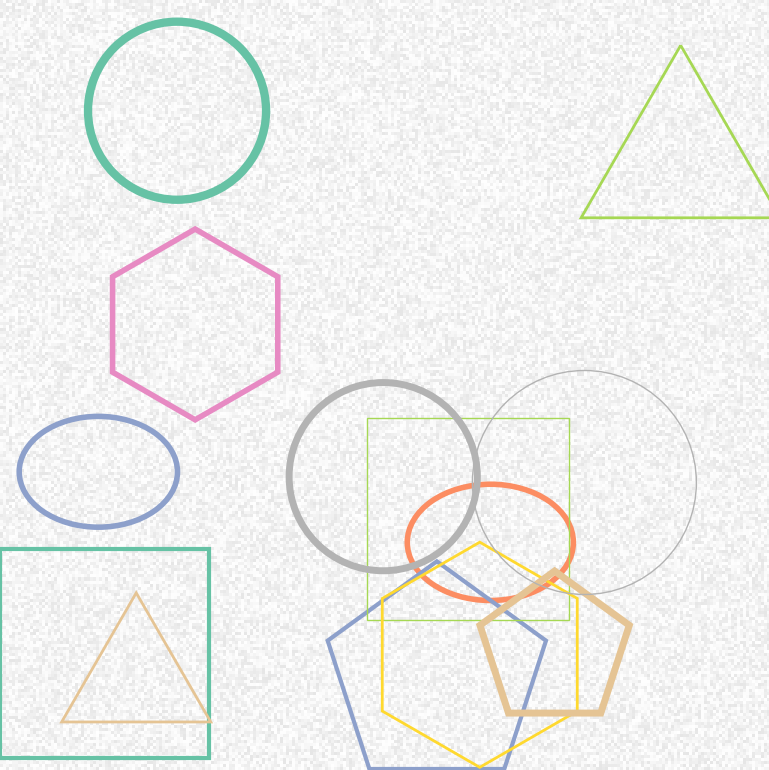[{"shape": "circle", "thickness": 3, "radius": 0.58, "center": [0.23, 0.856]}, {"shape": "square", "thickness": 1.5, "radius": 0.68, "center": [0.136, 0.152]}, {"shape": "oval", "thickness": 2, "radius": 0.54, "center": [0.637, 0.296]}, {"shape": "pentagon", "thickness": 1.5, "radius": 0.75, "center": [0.567, 0.122]}, {"shape": "oval", "thickness": 2, "radius": 0.51, "center": [0.128, 0.387]}, {"shape": "hexagon", "thickness": 2, "radius": 0.62, "center": [0.253, 0.579]}, {"shape": "square", "thickness": 0.5, "radius": 0.66, "center": [0.608, 0.326]}, {"shape": "triangle", "thickness": 1, "radius": 0.75, "center": [0.884, 0.792]}, {"shape": "hexagon", "thickness": 1, "radius": 0.73, "center": [0.623, 0.15]}, {"shape": "triangle", "thickness": 1, "radius": 0.56, "center": [0.177, 0.118]}, {"shape": "pentagon", "thickness": 2.5, "radius": 0.51, "center": [0.72, 0.156]}, {"shape": "circle", "thickness": 0.5, "radius": 0.73, "center": [0.759, 0.373]}, {"shape": "circle", "thickness": 2.5, "radius": 0.61, "center": [0.498, 0.381]}]